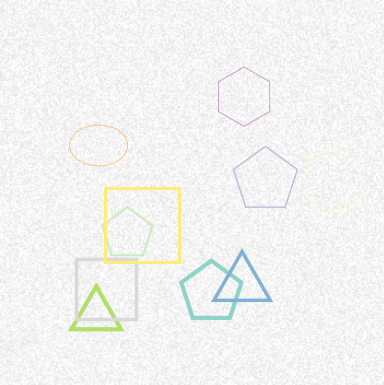[{"shape": "pentagon", "thickness": 3, "radius": 0.41, "center": [0.549, 0.241]}, {"shape": "hexagon", "thickness": 0.5, "radius": 0.44, "center": [0.868, 0.532]}, {"shape": "pentagon", "thickness": 1, "radius": 0.44, "center": [0.689, 0.533]}, {"shape": "triangle", "thickness": 2.5, "radius": 0.42, "center": [0.629, 0.262]}, {"shape": "oval", "thickness": 0.5, "radius": 0.38, "center": [0.256, 0.622]}, {"shape": "triangle", "thickness": 3, "radius": 0.37, "center": [0.25, 0.182]}, {"shape": "square", "thickness": 2.5, "radius": 0.39, "center": [0.275, 0.25]}, {"shape": "hexagon", "thickness": 0.5, "radius": 0.39, "center": [0.634, 0.749]}, {"shape": "pentagon", "thickness": 1.5, "radius": 0.35, "center": [0.331, 0.393]}, {"shape": "square", "thickness": 2, "radius": 0.48, "center": [0.369, 0.416]}]